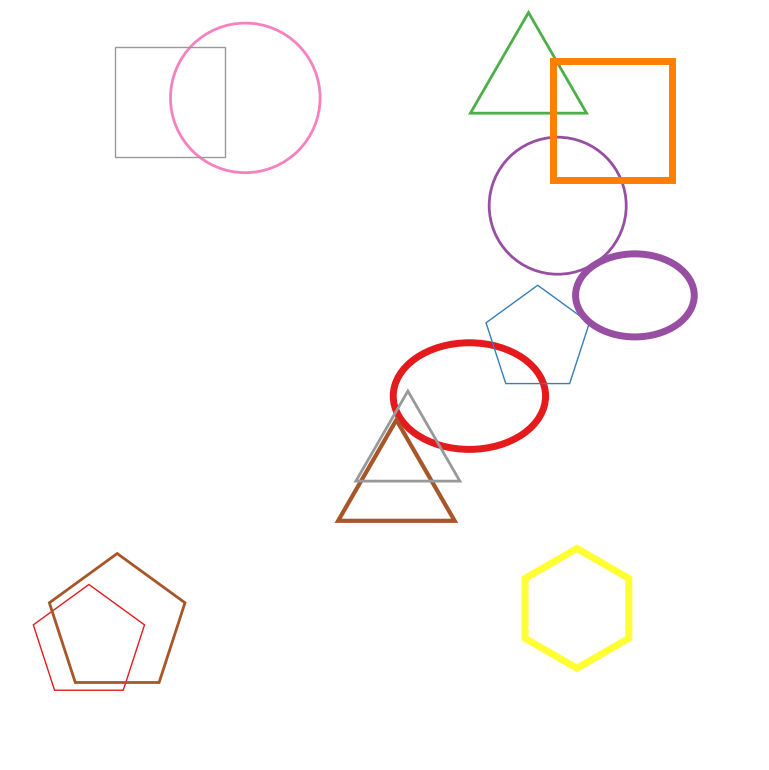[{"shape": "pentagon", "thickness": 0.5, "radius": 0.38, "center": [0.115, 0.165]}, {"shape": "oval", "thickness": 2.5, "radius": 0.49, "center": [0.61, 0.486]}, {"shape": "pentagon", "thickness": 0.5, "radius": 0.35, "center": [0.698, 0.559]}, {"shape": "triangle", "thickness": 1, "radius": 0.44, "center": [0.686, 0.897]}, {"shape": "oval", "thickness": 2.5, "radius": 0.39, "center": [0.825, 0.616]}, {"shape": "circle", "thickness": 1, "radius": 0.44, "center": [0.724, 0.733]}, {"shape": "square", "thickness": 2.5, "radius": 0.39, "center": [0.795, 0.844]}, {"shape": "hexagon", "thickness": 2.5, "radius": 0.39, "center": [0.749, 0.21]}, {"shape": "triangle", "thickness": 1.5, "radius": 0.44, "center": [0.515, 0.367]}, {"shape": "pentagon", "thickness": 1, "radius": 0.46, "center": [0.152, 0.189]}, {"shape": "circle", "thickness": 1, "radius": 0.49, "center": [0.319, 0.873]}, {"shape": "triangle", "thickness": 1, "radius": 0.39, "center": [0.53, 0.414]}, {"shape": "square", "thickness": 0.5, "radius": 0.36, "center": [0.221, 0.867]}]